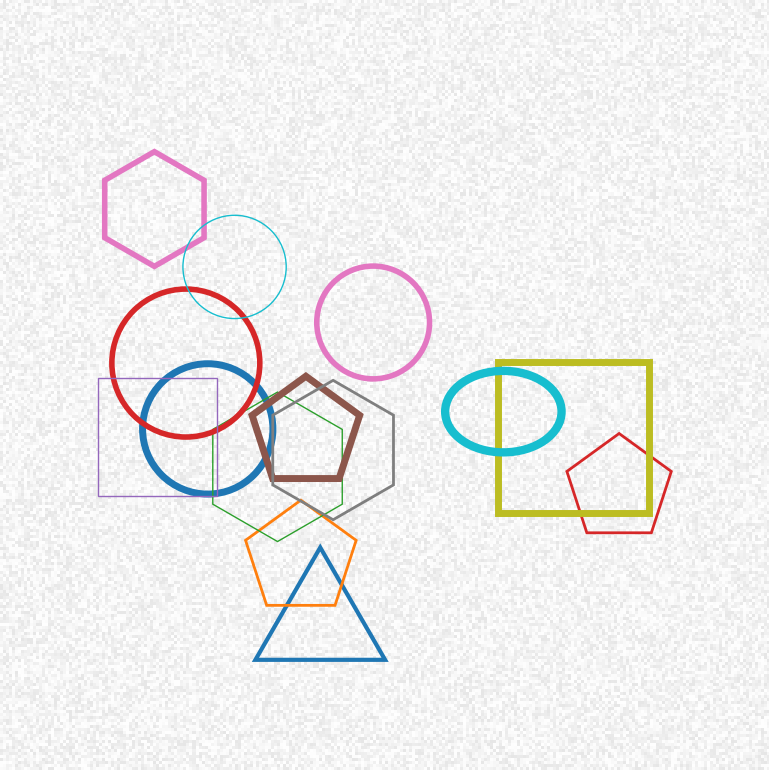[{"shape": "circle", "thickness": 2.5, "radius": 0.42, "center": [0.27, 0.443]}, {"shape": "triangle", "thickness": 1.5, "radius": 0.49, "center": [0.416, 0.192]}, {"shape": "pentagon", "thickness": 1, "radius": 0.38, "center": [0.391, 0.275]}, {"shape": "hexagon", "thickness": 0.5, "radius": 0.49, "center": [0.36, 0.394]}, {"shape": "circle", "thickness": 2, "radius": 0.48, "center": [0.241, 0.529]}, {"shape": "pentagon", "thickness": 1, "radius": 0.36, "center": [0.804, 0.366]}, {"shape": "square", "thickness": 0.5, "radius": 0.38, "center": [0.205, 0.432]}, {"shape": "pentagon", "thickness": 2.5, "radius": 0.37, "center": [0.397, 0.438]}, {"shape": "hexagon", "thickness": 2, "radius": 0.37, "center": [0.201, 0.729]}, {"shape": "circle", "thickness": 2, "radius": 0.37, "center": [0.485, 0.581]}, {"shape": "hexagon", "thickness": 1, "radius": 0.45, "center": [0.433, 0.416]}, {"shape": "square", "thickness": 2.5, "radius": 0.49, "center": [0.745, 0.432]}, {"shape": "oval", "thickness": 3, "radius": 0.38, "center": [0.654, 0.465]}, {"shape": "circle", "thickness": 0.5, "radius": 0.34, "center": [0.305, 0.653]}]